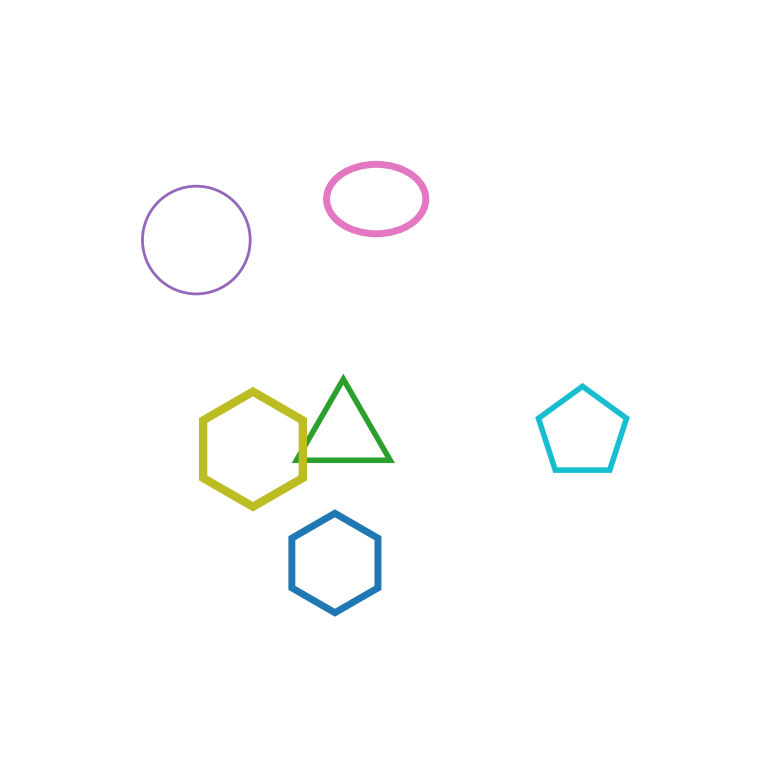[{"shape": "hexagon", "thickness": 2.5, "radius": 0.32, "center": [0.435, 0.269]}, {"shape": "triangle", "thickness": 2, "radius": 0.35, "center": [0.446, 0.437]}, {"shape": "circle", "thickness": 1, "radius": 0.35, "center": [0.255, 0.688]}, {"shape": "oval", "thickness": 2.5, "radius": 0.32, "center": [0.489, 0.741]}, {"shape": "hexagon", "thickness": 3, "radius": 0.37, "center": [0.329, 0.417]}, {"shape": "pentagon", "thickness": 2, "radius": 0.3, "center": [0.757, 0.438]}]